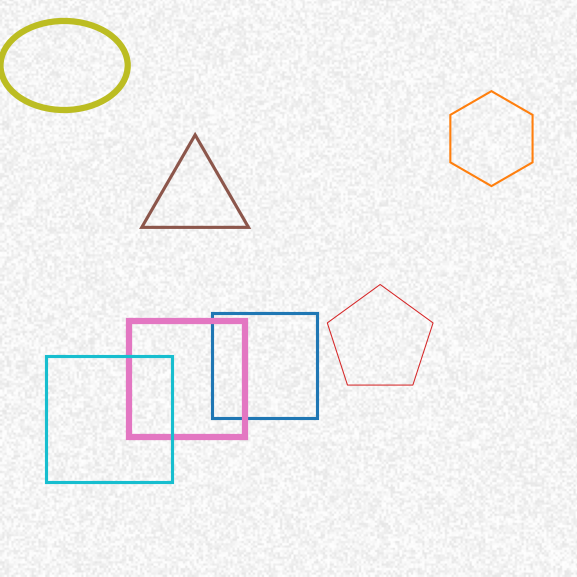[{"shape": "square", "thickness": 1.5, "radius": 0.46, "center": [0.458, 0.366]}, {"shape": "hexagon", "thickness": 1, "radius": 0.41, "center": [0.851, 0.759]}, {"shape": "pentagon", "thickness": 0.5, "radius": 0.48, "center": [0.658, 0.41]}, {"shape": "triangle", "thickness": 1.5, "radius": 0.53, "center": [0.338, 0.659]}, {"shape": "square", "thickness": 3, "radius": 0.5, "center": [0.323, 0.343]}, {"shape": "oval", "thickness": 3, "radius": 0.55, "center": [0.111, 0.886]}, {"shape": "square", "thickness": 1.5, "radius": 0.55, "center": [0.188, 0.273]}]